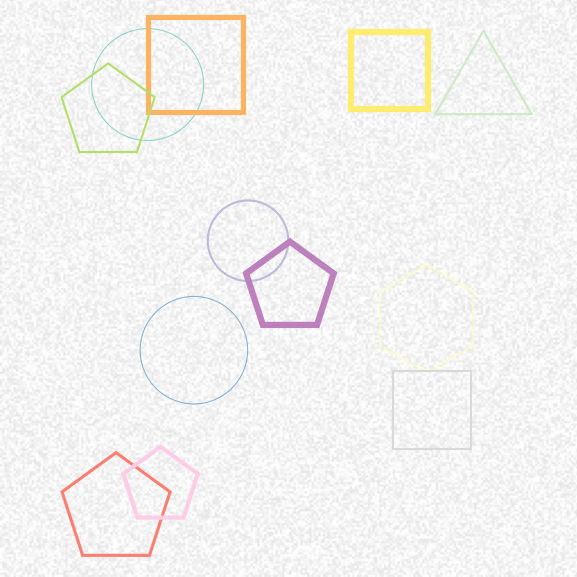[{"shape": "circle", "thickness": 0.5, "radius": 0.48, "center": [0.256, 0.853]}, {"shape": "hexagon", "thickness": 0.5, "radius": 0.47, "center": [0.739, 0.447]}, {"shape": "circle", "thickness": 1, "radius": 0.35, "center": [0.429, 0.582]}, {"shape": "pentagon", "thickness": 1.5, "radius": 0.49, "center": [0.201, 0.117]}, {"shape": "circle", "thickness": 0.5, "radius": 0.47, "center": [0.336, 0.393]}, {"shape": "square", "thickness": 2.5, "radius": 0.41, "center": [0.339, 0.888]}, {"shape": "pentagon", "thickness": 1, "radius": 0.42, "center": [0.187, 0.805]}, {"shape": "pentagon", "thickness": 2, "radius": 0.34, "center": [0.278, 0.158]}, {"shape": "square", "thickness": 1, "radius": 0.34, "center": [0.748, 0.289]}, {"shape": "pentagon", "thickness": 3, "radius": 0.4, "center": [0.502, 0.501]}, {"shape": "triangle", "thickness": 1, "radius": 0.48, "center": [0.837, 0.85]}, {"shape": "square", "thickness": 3, "radius": 0.33, "center": [0.675, 0.877]}]